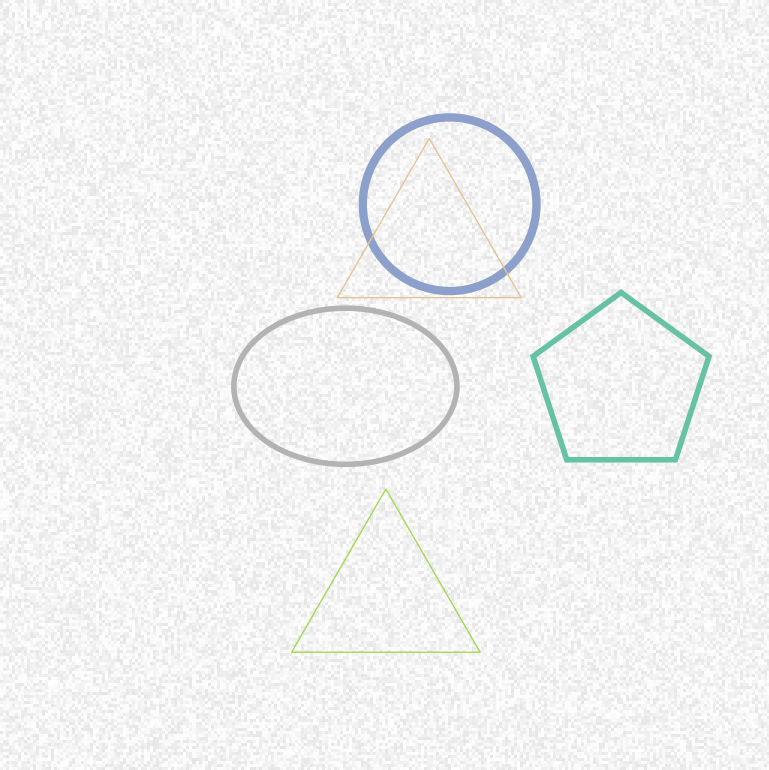[{"shape": "pentagon", "thickness": 2, "radius": 0.6, "center": [0.807, 0.5]}, {"shape": "circle", "thickness": 3, "radius": 0.56, "center": [0.584, 0.735]}, {"shape": "triangle", "thickness": 0.5, "radius": 0.71, "center": [0.501, 0.224]}, {"shape": "triangle", "thickness": 0.5, "radius": 0.69, "center": [0.557, 0.682]}, {"shape": "oval", "thickness": 2, "radius": 0.72, "center": [0.449, 0.498]}]